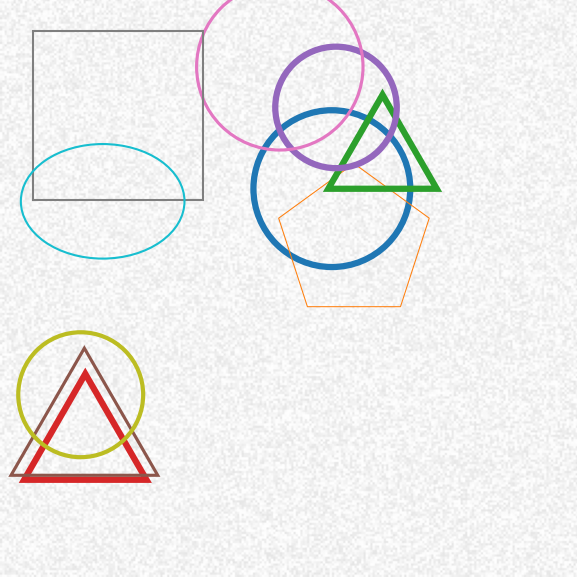[{"shape": "circle", "thickness": 3, "radius": 0.68, "center": [0.575, 0.672]}, {"shape": "pentagon", "thickness": 0.5, "radius": 0.69, "center": [0.613, 0.579]}, {"shape": "triangle", "thickness": 3, "radius": 0.54, "center": [0.662, 0.727]}, {"shape": "triangle", "thickness": 3, "radius": 0.61, "center": [0.148, 0.229]}, {"shape": "circle", "thickness": 3, "radius": 0.53, "center": [0.582, 0.813]}, {"shape": "triangle", "thickness": 1.5, "radius": 0.73, "center": [0.146, 0.249]}, {"shape": "circle", "thickness": 1.5, "radius": 0.72, "center": [0.485, 0.883]}, {"shape": "square", "thickness": 1, "radius": 0.73, "center": [0.204, 0.799]}, {"shape": "circle", "thickness": 2, "radius": 0.54, "center": [0.14, 0.316]}, {"shape": "oval", "thickness": 1, "radius": 0.71, "center": [0.178, 0.651]}]